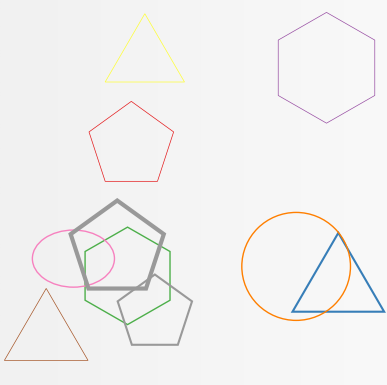[{"shape": "pentagon", "thickness": 0.5, "radius": 0.57, "center": [0.339, 0.622]}, {"shape": "triangle", "thickness": 1.5, "radius": 0.68, "center": [0.873, 0.259]}, {"shape": "hexagon", "thickness": 1, "radius": 0.63, "center": [0.329, 0.283]}, {"shape": "hexagon", "thickness": 0.5, "radius": 0.72, "center": [0.843, 0.824]}, {"shape": "circle", "thickness": 1, "radius": 0.7, "center": [0.764, 0.308]}, {"shape": "triangle", "thickness": 0.5, "radius": 0.59, "center": [0.374, 0.846]}, {"shape": "triangle", "thickness": 0.5, "radius": 0.62, "center": [0.119, 0.126]}, {"shape": "oval", "thickness": 1, "radius": 0.53, "center": [0.189, 0.328]}, {"shape": "pentagon", "thickness": 1.5, "radius": 0.5, "center": [0.4, 0.186]}, {"shape": "pentagon", "thickness": 3, "radius": 0.63, "center": [0.303, 0.353]}]